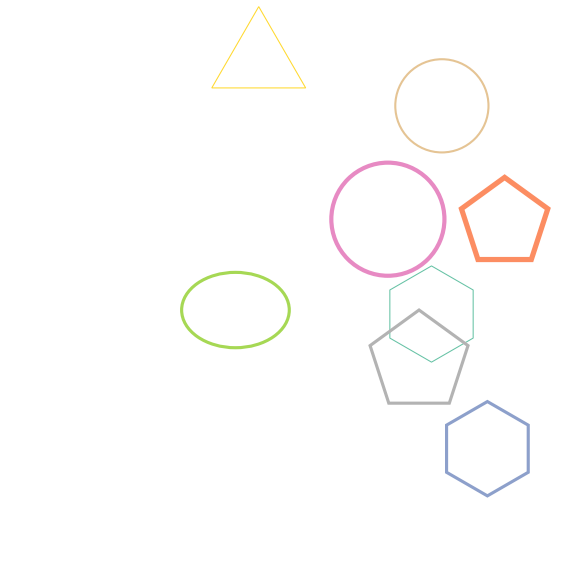[{"shape": "hexagon", "thickness": 0.5, "radius": 0.42, "center": [0.747, 0.455]}, {"shape": "pentagon", "thickness": 2.5, "radius": 0.39, "center": [0.874, 0.613]}, {"shape": "hexagon", "thickness": 1.5, "radius": 0.41, "center": [0.844, 0.222]}, {"shape": "circle", "thickness": 2, "radius": 0.49, "center": [0.672, 0.62]}, {"shape": "oval", "thickness": 1.5, "radius": 0.47, "center": [0.408, 0.462]}, {"shape": "triangle", "thickness": 0.5, "radius": 0.47, "center": [0.448, 0.894]}, {"shape": "circle", "thickness": 1, "radius": 0.4, "center": [0.765, 0.816]}, {"shape": "pentagon", "thickness": 1.5, "radius": 0.45, "center": [0.726, 0.373]}]